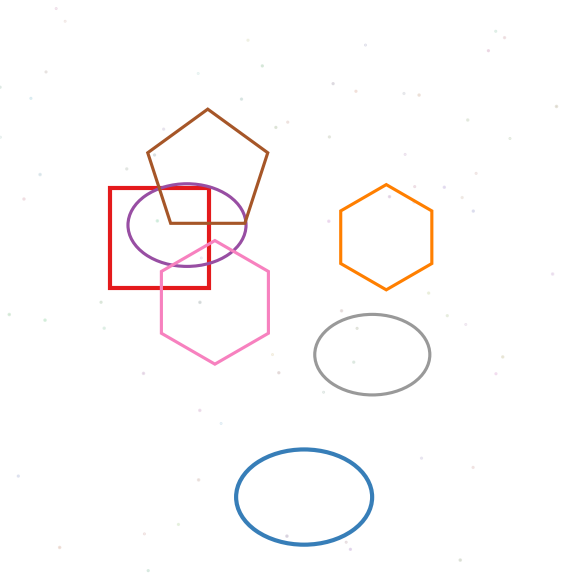[{"shape": "square", "thickness": 2, "radius": 0.43, "center": [0.276, 0.587]}, {"shape": "oval", "thickness": 2, "radius": 0.59, "center": [0.527, 0.138]}, {"shape": "oval", "thickness": 1.5, "radius": 0.51, "center": [0.324, 0.609]}, {"shape": "hexagon", "thickness": 1.5, "radius": 0.46, "center": [0.669, 0.588]}, {"shape": "pentagon", "thickness": 1.5, "radius": 0.55, "center": [0.36, 0.701]}, {"shape": "hexagon", "thickness": 1.5, "radius": 0.53, "center": [0.372, 0.476]}, {"shape": "oval", "thickness": 1.5, "radius": 0.5, "center": [0.645, 0.385]}]